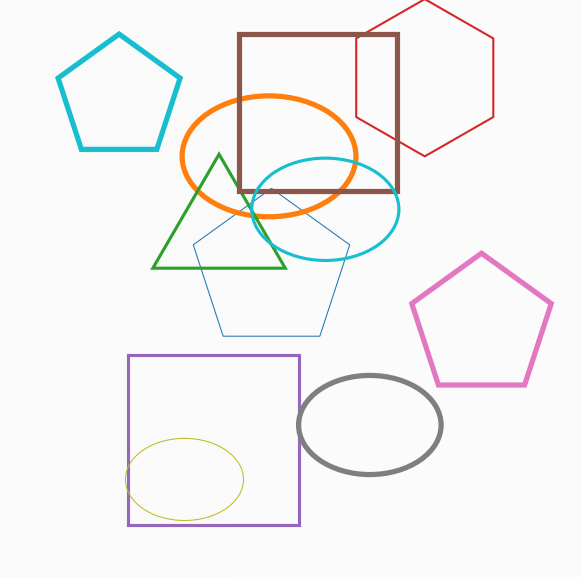[{"shape": "pentagon", "thickness": 0.5, "radius": 0.71, "center": [0.467, 0.531]}, {"shape": "oval", "thickness": 2.5, "radius": 0.75, "center": [0.463, 0.728]}, {"shape": "triangle", "thickness": 1.5, "radius": 0.66, "center": [0.377, 0.601]}, {"shape": "hexagon", "thickness": 1, "radius": 0.68, "center": [0.731, 0.865]}, {"shape": "square", "thickness": 1.5, "radius": 0.74, "center": [0.368, 0.237]}, {"shape": "square", "thickness": 2.5, "radius": 0.68, "center": [0.547, 0.804]}, {"shape": "pentagon", "thickness": 2.5, "radius": 0.63, "center": [0.828, 0.434]}, {"shape": "oval", "thickness": 2.5, "radius": 0.61, "center": [0.636, 0.263]}, {"shape": "oval", "thickness": 0.5, "radius": 0.51, "center": [0.317, 0.169]}, {"shape": "pentagon", "thickness": 2.5, "radius": 0.55, "center": [0.205, 0.83]}, {"shape": "oval", "thickness": 1.5, "radius": 0.63, "center": [0.56, 0.637]}]